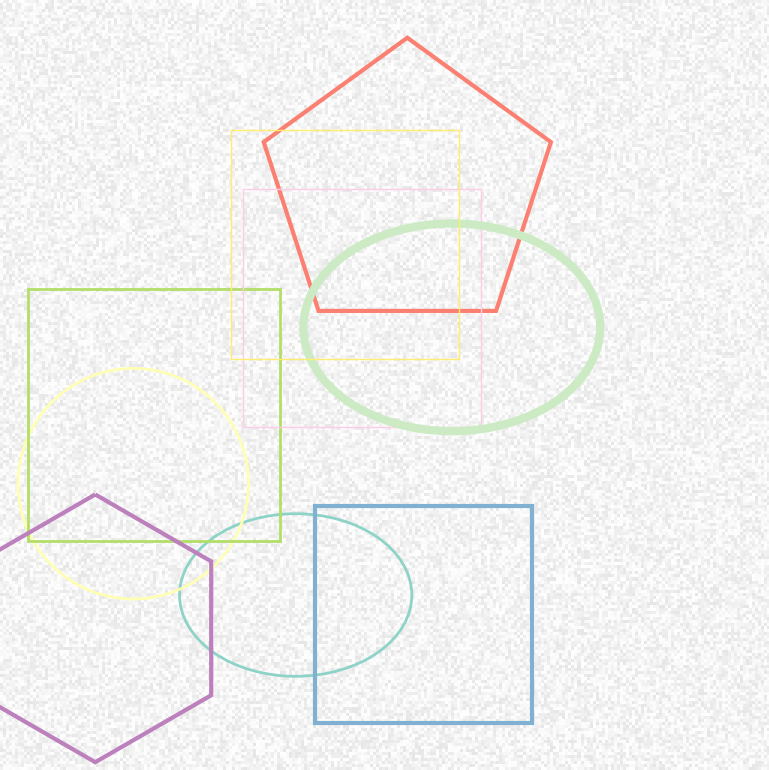[{"shape": "oval", "thickness": 1, "radius": 0.75, "center": [0.384, 0.227]}, {"shape": "circle", "thickness": 1, "radius": 0.75, "center": [0.173, 0.372]}, {"shape": "pentagon", "thickness": 1.5, "radius": 0.98, "center": [0.529, 0.755]}, {"shape": "square", "thickness": 1.5, "radius": 0.7, "center": [0.55, 0.201]}, {"shape": "square", "thickness": 1, "radius": 0.82, "center": [0.2, 0.461]}, {"shape": "square", "thickness": 0.5, "radius": 0.77, "center": [0.47, 0.6]}, {"shape": "hexagon", "thickness": 1.5, "radius": 0.87, "center": [0.124, 0.184]}, {"shape": "oval", "thickness": 3, "radius": 0.96, "center": [0.587, 0.575]}, {"shape": "square", "thickness": 0.5, "radius": 0.74, "center": [0.448, 0.682]}]